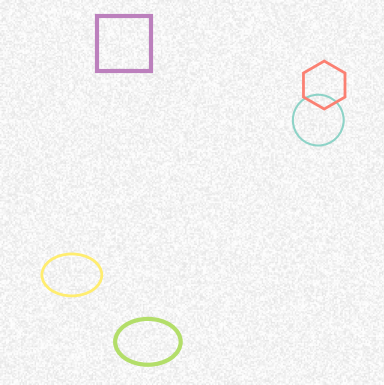[{"shape": "circle", "thickness": 1.5, "radius": 0.33, "center": [0.827, 0.688]}, {"shape": "hexagon", "thickness": 2, "radius": 0.31, "center": [0.842, 0.779]}, {"shape": "oval", "thickness": 3, "radius": 0.43, "center": [0.384, 0.112]}, {"shape": "square", "thickness": 3, "radius": 0.35, "center": [0.323, 0.887]}, {"shape": "oval", "thickness": 2, "radius": 0.39, "center": [0.187, 0.286]}]